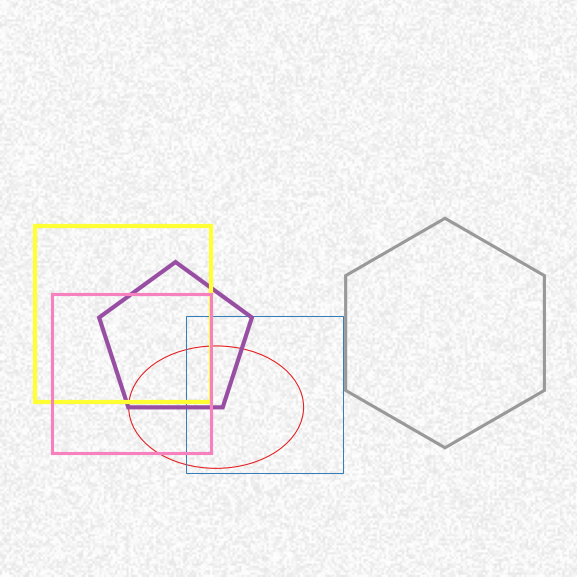[{"shape": "oval", "thickness": 0.5, "radius": 0.76, "center": [0.374, 0.294]}, {"shape": "square", "thickness": 0.5, "radius": 0.68, "center": [0.458, 0.316]}, {"shape": "pentagon", "thickness": 2, "radius": 0.7, "center": [0.304, 0.406]}, {"shape": "square", "thickness": 2, "radius": 0.76, "center": [0.213, 0.456]}, {"shape": "square", "thickness": 1.5, "radius": 0.69, "center": [0.227, 0.352]}, {"shape": "hexagon", "thickness": 1.5, "radius": 0.99, "center": [0.771, 0.422]}]